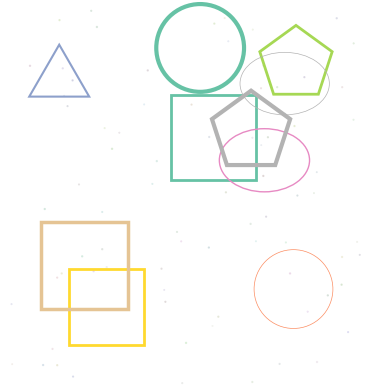[{"shape": "circle", "thickness": 3, "radius": 0.57, "center": [0.52, 0.875]}, {"shape": "square", "thickness": 2, "radius": 0.55, "center": [0.554, 0.644]}, {"shape": "circle", "thickness": 0.5, "radius": 0.51, "center": [0.762, 0.249]}, {"shape": "triangle", "thickness": 1.5, "radius": 0.45, "center": [0.154, 0.794]}, {"shape": "oval", "thickness": 1, "radius": 0.59, "center": [0.687, 0.584]}, {"shape": "pentagon", "thickness": 2, "radius": 0.49, "center": [0.769, 0.835]}, {"shape": "square", "thickness": 2, "radius": 0.49, "center": [0.276, 0.203]}, {"shape": "square", "thickness": 2.5, "radius": 0.56, "center": [0.22, 0.31]}, {"shape": "pentagon", "thickness": 3, "radius": 0.53, "center": [0.652, 0.658]}, {"shape": "oval", "thickness": 0.5, "radius": 0.58, "center": [0.739, 0.783]}]